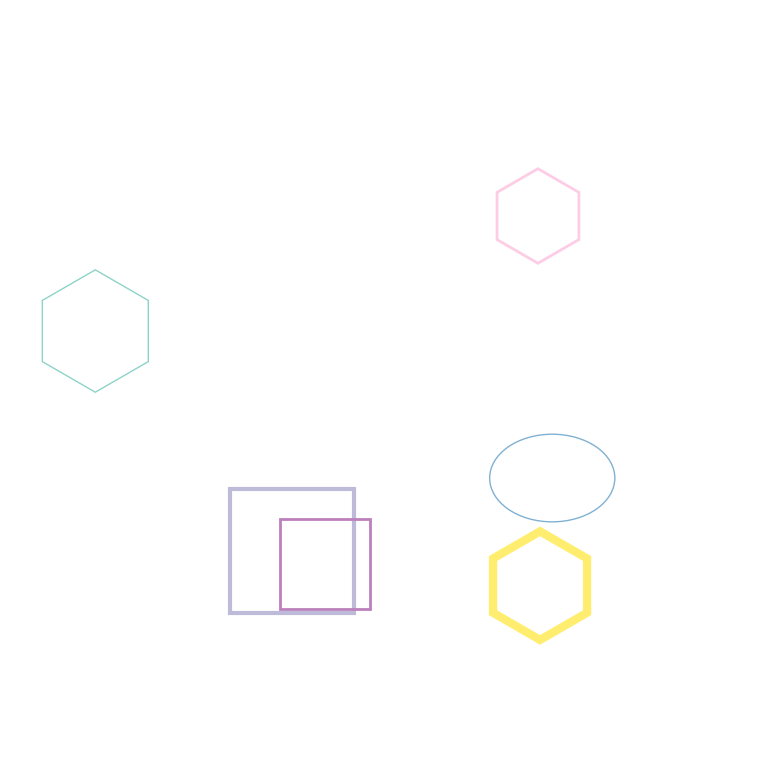[{"shape": "hexagon", "thickness": 0.5, "radius": 0.4, "center": [0.124, 0.57]}, {"shape": "square", "thickness": 1.5, "radius": 0.4, "center": [0.379, 0.285]}, {"shape": "oval", "thickness": 0.5, "radius": 0.41, "center": [0.717, 0.379]}, {"shape": "hexagon", "thickness": 1, "radius": 0.31, "center": [0.699, 0.72]}, {"shape": "square", "thickness": 1, "radius": 0.29, "center": [0.422, 0.267]}, {"shape": "hexagon", "thickness": 3, "radius": 0.35, "center": [0.701, 0.239]}]